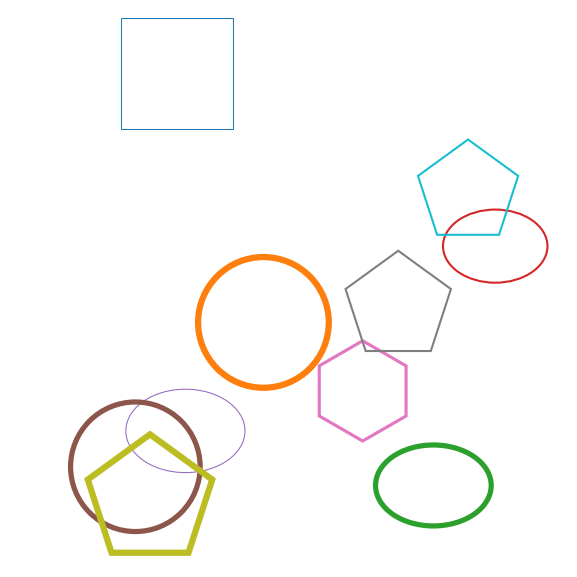[{"shape": "square", "thickness": 0.5, "radius": 0.48, "center": [0.306, 0.872]}, {"shape": "circle", "thickness": 3, "radius": 0.57, "center": [0.456, 0.441]}, {"shape": "oval", "thickness": 2.5, "radius": 0.5, "center": [0.75, 0.159]}, {"shape": "oval", "thickness": 1, "radius": 0.45, "center": [0.858, 0.573]}, {"shape": "oval", "thickness": 0.5, "radius": 0.52, "center": [0.321, 0.253]}, {"shape": "circle", "thickness": 2.5, "radius": 0.56, "center": [0.234, 0.191]}, {"shape": "hexagon", "thickness": 1.5, "radius": 0.43, "center": [0.628, 0.322]}, {"shape": "pentagon", "thickness": 1, "radius": 0.48, "center": [0.69, 0.469]}, {"shape": "pentagon", "thickness": 3, "radius": 0.57, "center": [0.26, 0.134]}, {"shape": "pentagon", "thickness": 1, "radius": 0.46, "center": [0.811, 0.666]}]